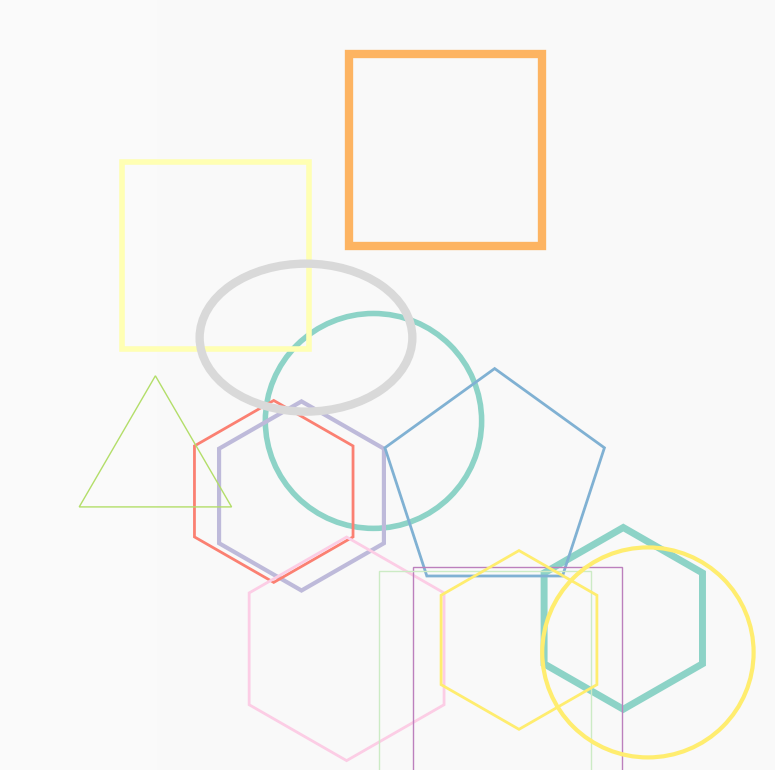[{"shape": "hexagon", "thickness": 2.5, "radius": 0.59, "center": [0.804, 0.197]}, {"shape": "circle", "thickness": 2, "radius": 0.7, "center": [0.482, 0.453]}, {"shape": "square", "thickness": 2, "radius": 0.61, "center": [0.278, 0.668]}, {"shape": "hexagon", "thickness": 1.5, "radius": 0.61, "center": [0.389, 0.356]}, {"shape": "hexagon", "thickness": 1, "radius": 0.59, "center": [0.353, 0.362]}, {"shape": "pentagon", "thickness": 1, "radius": 0.74, "center": [0.638, 0.372]}, {"shape": "square", "thickness": 3, "radius": 0.62, "center": [0.575, 0.805]}, {"shape": "triangle", "thickness": 0.5, "radius": 0.57, "center": [0.201, 0.398]}, {"shape": "hexagon", "thickness": 1, "radius": 0.73, "center": [0.447, 0.157]}, {"shape": "oval", "thickness": 3, "radius": 0.69, "center": [0.395, 0.562]}, {"shape": "square", "thickness": 0.5, "radius": 0.67, "center": [0.668, 0.129]}, {"shape": "square", "thickness": 0.5, "radius": 0.68, "center": [0.626, 0.122]}, {"shape": "hexagon", "thickness": 1, "radius": 0.58, "center": [0.67, 0.169]}, {"shape": "circle", "thickness": 1.5, "radius": 0.68, "center": [0.836, 0.153]}]